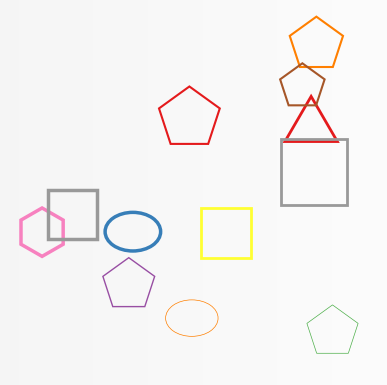[{"shape": "triangle", "thickness": 2, "radius": 0.39, "center": [0.803, 0.671]}, {"shape": "pentagon", "thickness": 1.5, "radius": 0.41, "center": [0.489, 0.693]}, {"shape": "oval", "thickness": 2.5, "radius": 0.36, "center": [0.343, 0.398]}, {"shape": "pentagon", "thickness": 0.5, "radius": 0.35, "center": [0.858, 0.139]}, {"shape": "pentagon", "thickness": 1, "radius": 0.35, "center": [0.332, 0.26]}, {"shape": "pentagon", "thickness": 1.5, "radius": 0.36, "center": [0.816, 0.884]}, {"shape": "oval", "thickness": 0.5, "radius": 0.34, "center": [0.495, 0.174]}, {"shape": "square", "thickness": 2, "radius": 0.32, "center": [0.583, 0.395]}, {"shape": "pentagon", "thickness": 1.5, "radius": 0.3, "center": [0.78, 0.775]}, {"shape": "hexagon", "thickness": 2.5, "radius": 0.31, "center": [0.109, 0.397]}, {"shape": "square", "thickness": 2.5, "radius": 0.32, "center": [0.186, 0.443]}, {"shape": "square", "thickness": 2, "radius": 0.43, "center": [0.81, 0.554]}]